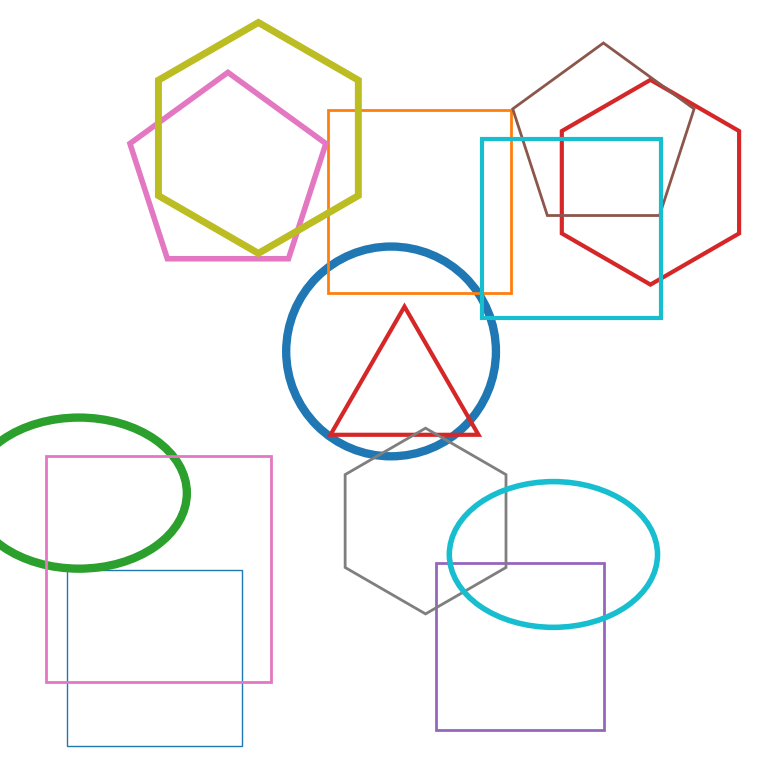[{"shape": "circle", "thickness": 3, "radius": 0.68, "center": [0.508, 0.544]}, {"shape": "square", "thickness": 0.5, "radius": 0.57, "center": [0.201, 0.145]}, {"shape": "square", "thickness": 1, "radius": 0.59, "center": [0.545, 0.739]}, {"shape": "oval", "thickness": 3, "radius": 0.7, "center": [0.103, 0.36]}, {"shape": "triangle", "thickness": 1.5, "radius": 0.55, "center": [0.525, 0.491]}, {"shape": "hexagon", "thickness": 1.5, "radius": 0.66, "center": [0.845, 0.763]}, {"shape": "square", "thickness": 1, "radius": 0.54, "center": [0.675, 0.16]}, {"shape": "pentagon", "thickness": 1, "radius": 0.62, "center": [0.784, 0.82]}, {"shape": "square", "thickness": 1, "radius": 0.73, "center": [0.206, 0.261]}, {"shape": "pentagon", "thickness": 2, "radius": 0.67, "center": [0.296, 0.772]}, {"shape": "hexagon", "thickness": 1, "radius": 0.6, "center": [0.553, 0.323]}, {"shape": "hexagon", "thickness": 2.5, "radius": 0.75, "center": [0.336, 0.821]}, {"shape": "square", "thickness": 1.5, "radius": 0.58, "center": [0.743, 0.703]}, {"shape": "oval", "thickness": 2, "radius": 0.68, "center": [0.719, 0.28]}]